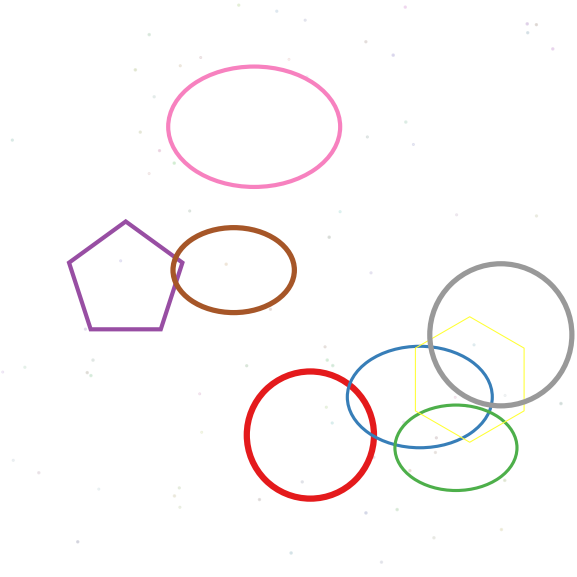[{"shape": "circle", "thickness": 3, "radius": 0.55, "center": [0.537, 0.246]}, {"shape": "oval", "thickness": 1.5, "radius": 0.63, "center": [0.727, 0.312]}, {"shape": "oval", "thickness": 1.5, "radius": 0.53, "center": [0.79, 0.224]}, {"shape": "pentagon", "thickness": 2, "radius": 0.52, "center": [0.218, 0.512]}, {"shape": "hexagon", "thickness": 0.5, "radius": 0.54, "center": [0.813, 0.342]}, {"shape": "oval", "thickness": 2.5, "radius": 0.53, "center": [0.405, 0.531]}, {"shape": "oval", "thickness": 2, "radius": 0.74, "center": [0.44, 0.78]}, {"shape": "circle", "thickness": 2.5, "radius": 0.62, "center": [0.867, 0.419]}]